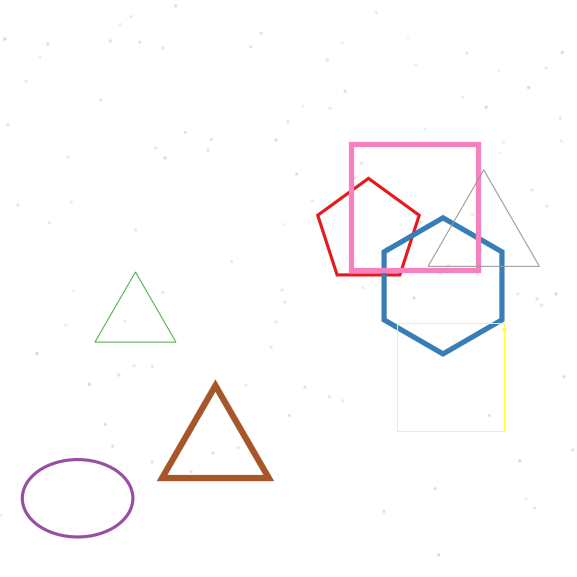[{"shape": "pentagon", "thickness": 1.5, "radius": 0.46, "center": [0.638, 0.598]}, {"shape": "hexagon", "thickness": 2.5, "radius": 0.59, "center": [0.767, 0.504]}, {"shape": "triangle", "thickness": 0.5, "radius": 0.4, "center": [0.235, 0.447]}, {"shape": "oval", "thickness": 1.5, "radius": 0.48, "center": [0.134, 0.136]}, {"shape": "square", "thickness": 0.5, "radius": 0.47, "center": [0.78, 0.347]}, {"shape": "triangle", "thickness": 3, "radius": 0.53, "center": [0.373, 0.225]}, {"shape": "square", "thickness": 2.5, "radius": 0.55, "center": [0.718, 0.641]}, {"shape": "triangle", "thickness": 0.5, "radius": 0.56, "center": [0.838, 0.594]}]